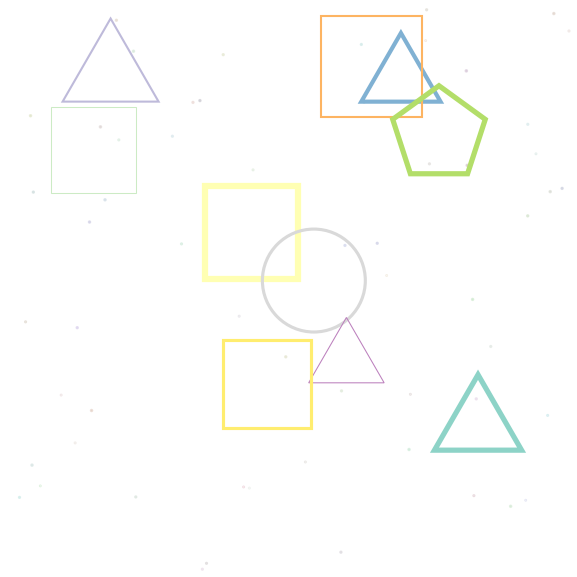[{"shape": "triangle", "thickness": 2.5, "radius": 0.44, "center": [0.828, 0.263]}, {"shape": "square", "thickness": 3, "radius": 0.4, "center": [0.435, 0.597]}, {"shape": "triangle", "thickness": 1, "radius": 0.48, "center": [0.192, 0.871]}, {"shape": "triangle", "thickness": 2, "radius": 0.4, "center": [0.694, 0.863]}, {"shape": "square", "thickness": 1, "radius": 0.44, "center": [0.644, 0.883]}, {"shape": "pentagon", "thickness": 2.5, "radius": 0.42, "center": [0.76, 0.766]}, {"shape": "circle", "thickness": 1.5, "radius": 0.45, "center": [0.543, 0.513]}, {"shape": "triangle", "thickness": 0.5, "radius": 0.38, "center": [0.6, 0.374]}, {"shape": "square", "thickness": 0.5, "radius": 0.37, "center": [0.162, 0.74]}, {"shape": "square", "thickness": 1.5, "radius": 0.38, "center": [0.462, 0.334]}]